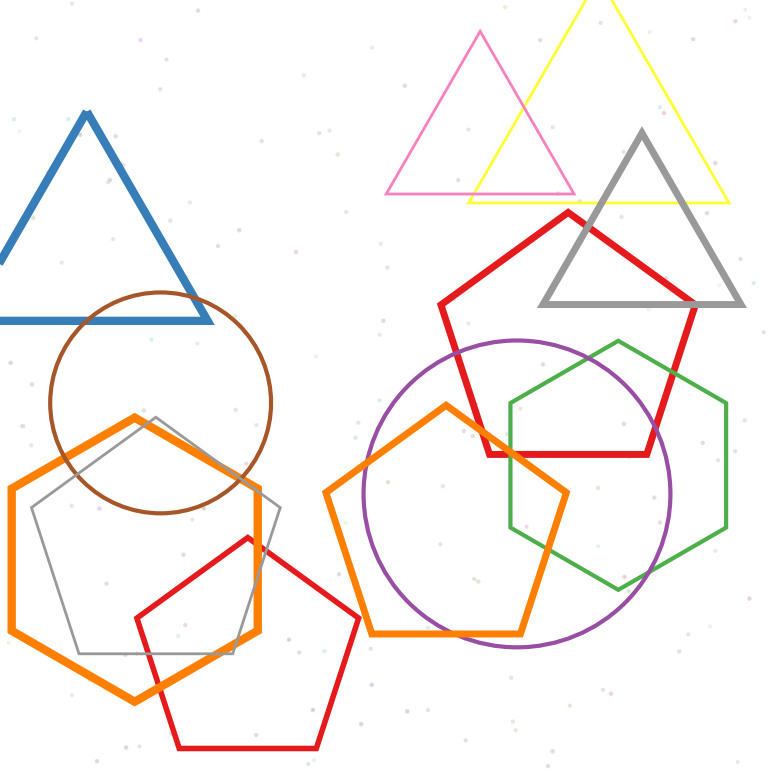[{"shape": "pentagon", "thickness": 2, "radius": 0.76, "center": [0.322, 0.15]}, {"shape": "pentagon", "thickness": 2.5, "radius": 0.87, "center": [0.738, 0.55]}, {"shape": "triangle", "thickness": 3, "radius": 0.91, "center": [0.113, 0.674]}, {"shape": "hexagon", "thickness": 1.5, "radius": 0.81, "center": [0.803, 0.396]}, {"shape": "circle", "thickness": 1.5, "radius": 1.0, "center": [0.671, 0.359]}, {"shape": "pentagon", "thickness": 2.5, "radius": 0.82, "center": [0.579, 0.31]}, {"shape": "hexagon", "thickness": 3, "radius": 0.92, "center": [0.175, 0.273]}, {"shape": "triangle", "thickness": 1, "radius": 0.98, "center": [0.778, 0.834]}, {"shape": "circle", "thickness": 1.5, "radius": 0.72, "center": [0.209, 0.477]}, {"shape": "triangle", "thickness": 1, "radius": 0.7, "center": [0.624, 0.818]}, {"shape": "triangle", "thickness": 2.5, "radius": 0.74, "center": [0.834, 0.679]}, {"shape": "pentagon", "thickness": 1, "radius": 0.85, "center": [0.202, 0.288]}]